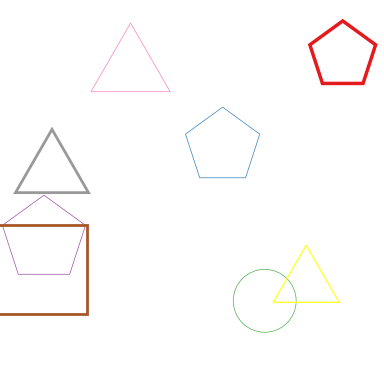[{"shape": "pentagon", "thickness": 2.5, "radius": 0.45, "center": [0.89, 0.856]}, {"shape": "pentagon", "thickness": 0.5, "radius": 0.51, "center": [0.578, 0.62]}, {"shape": "circle", "thickness": 0.5, "radius": 0.41, "center": [0.688, 0.219]}, {"shape": "pentagon", "thickness": 0.5, "radius": 0.57, "center": [0.114, 0.38]}, {"shape": "triangle", "thickness": 1, "radius": 0.49, "center": [0.795, 0.264]}, {"shape": "square", "thickness": 2, "radius": 0.58, "center": [0.111, 0.299]}, {"shape": "triangle", "thickness": 0.5, "radius": 0.59, "center": [0.339, 0.821]}, {"shape": "triangle", "thickness": 2, "radius": 0.55, "center": [0.135, 0.554]}]